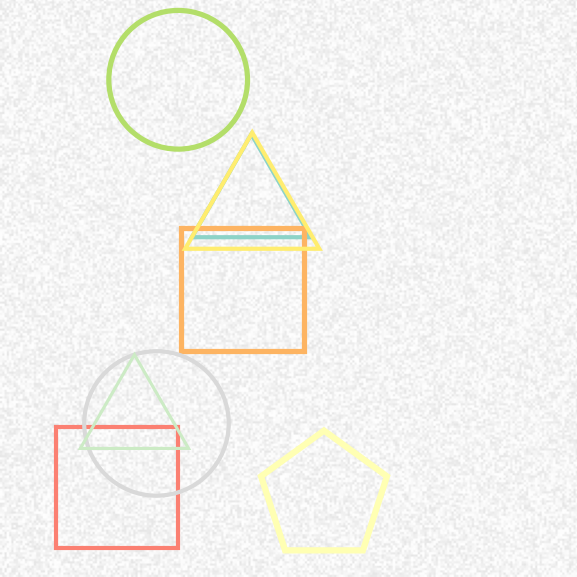[{"shape": "triangle", "thickness": 2, "radius": 0.59, "center": [0.435, 0.648]}, {"shape": "pentagon", "thickness": 3, "radius": 0.57, "center": [0.561, 0.139]}, {"shape": "square", "thickness": 2, "radius": 0.53, "center": [0.203, 0.155]}, {"shape": "square", "thickness": 2.5, "radius": 0.53, "center": [0.42, 0.498]}, {"shape": "circle", "thickness": 2.5, "radius": 0.6, "center": [0.309, 0.861]}, {"shape": "circle", "thickness": 2, "radius": 0.63, "center": [0.271, 0.266]}, {"shape": "triangle", "thickness": 1.5, "radius": 0.54, "center": [0.233, 0.277]}, {"shape": "triangle", "thickness": 2, "radius": 0.67, "center": [0.437, 0.635]}]